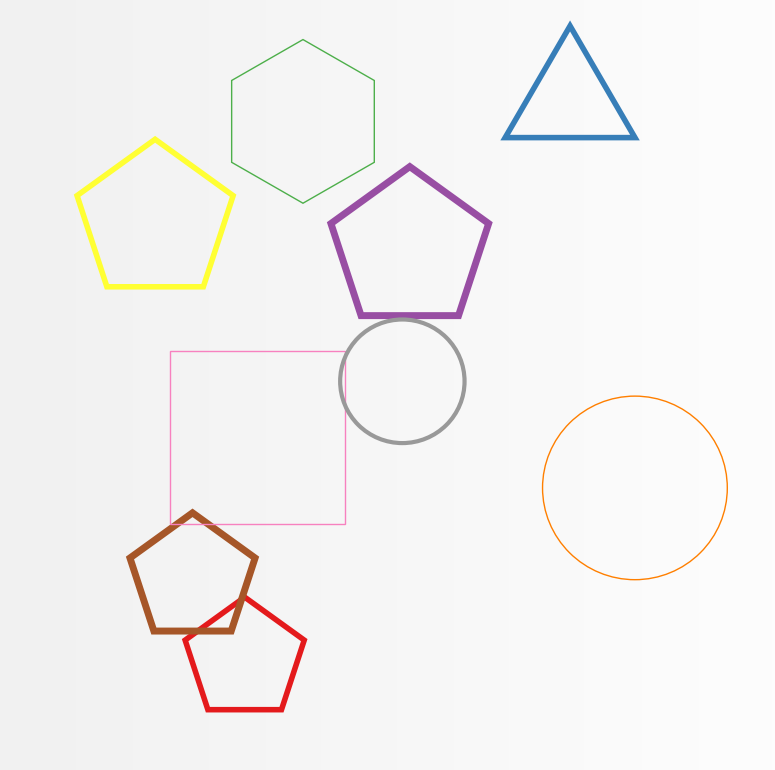[{"shape": "pentagon", "thickness": 2, "radius": 0.4, "center": [0.316, 0.144]}, {"shape": "triangle", "thickness": 2, "radius": 0.48, "center": [0.736, 0.87]}, {"shape": "hexagon", "thickness": 0.5, "radius": 0.53, "center": [0.391, 0.842]}, {"shape": "pentagon", "thickness": 2.5, "radius": 0.53, "center": [0.529, 0.677]}, {"shape": "circle", "thickness": 0.5, "radius": 0.6, "center": [0.819, 0.366]}, {"shape": "pentagon", "thickness": 2, "radius": 0.53, "center": [0.2, 0.713]}, {"shape": "pentagon", "thickness": 2.5, "radius": 0.42, "center": [0.248, 0.249]}, {"shape": "square", "thickness": 0.5, "radius": 0.56, "center": [0.332, 0.432]}, {"shape": "circle", "thickness": 1.5, "radius": 0.4, "center": [0.519, 0.505]}]